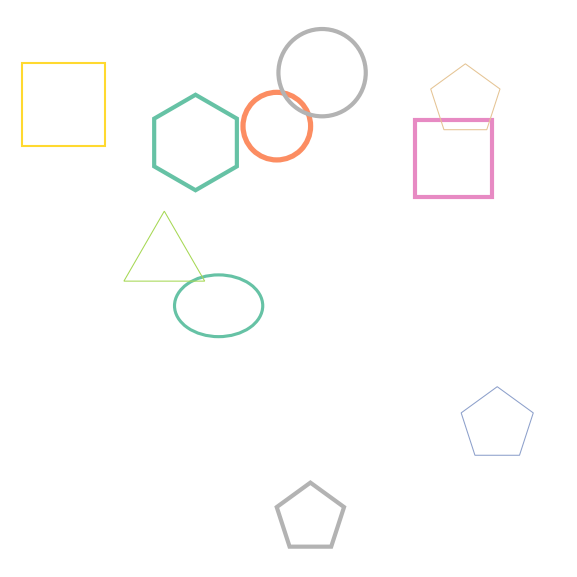[{"shape": "oval", "thickness": 1.5, "radius": 0.38, "center": [0.379, 0.47]}, {"shape": "hexagon", "thickness": 2, "radius": 0.41, "center": [0.339, 0.752]}, {"shape": "circle", "thickness": 2.5, "radius": 0.29, "center": [0.479, 0.781]}, {"shape": "pentagon", "thickness": 0.5, "radius": 0.33, "center": [0.861, 0.264]}, {"shape": "square", "thickness": 2, "radius": 0.33, "center": [0.785, 0.725]}, {"shape": "triangle", "thickness": 0.5, "radius": 0.4, "center": [0.285, 0.553]}, {"shape": "square", "thickness": 1, "radius": 0.36, "center": [0.11, 0.818]}, {"shape": "pentagon", "thickness": 0.5, "radius": 0.32, "center": [0.806, 0.826]}, {"shape": "circle", "thickness": 2, "radius": 0.38, "center": [0.558, 0.873]}, {"shape": "pentagon", "thickness": 2, "radius": 0.31, "center": [0.537, 0.102]}]